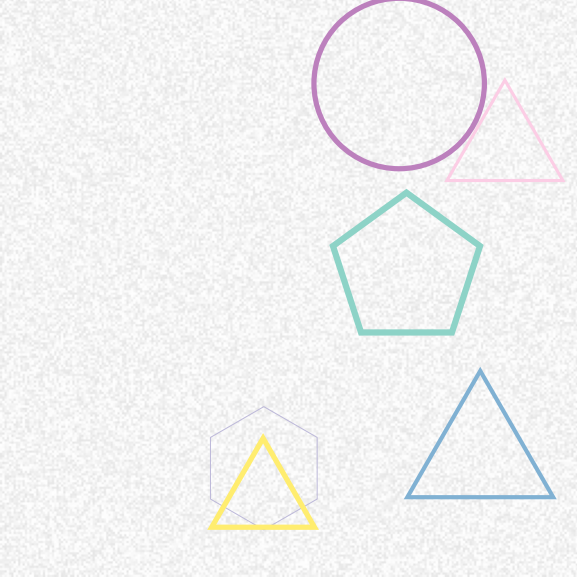[{"shape": "pentagon", "thickness": 3, "radius": 0.67, "center": [0.704, 0.532]}, {"shape": "hexagon", "thickness": 0.5, "radius": 0.53, "center": [0.457, 0.188]}, {"shape": "triangle", "thickness": 2, "radius": 0.73, "center": [0.832, 0.211]}, {"shape": "triangle", "thickness": 1.5, "radius": 0.58, "center": [0.874, 0.744]}, {"shape": "circle", "thickness": 2.5, "radius": 0.74, "center": [0.691, 0.855]}, {"shape": "triangle", "thickness": 2.5, "radius": 0.51, "center": [0.456, 0.138]}]